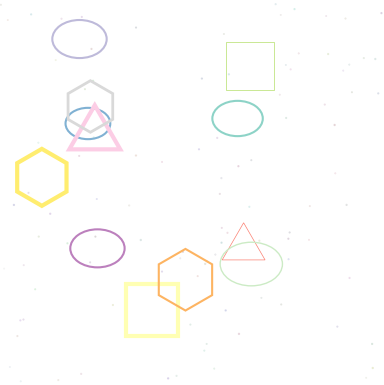[{"shape": "oval", "thickness": 1.5, "radius": 0.33, "center": [0.617, 0.692]}, {"shape": "square", "thickness": 3, "radius": 0.34, "center": [0.396, 0.196]}, {"shape": "oval", "thickness": 1.5, "radius": 0.35, "center": [0.206, 0.899]}, {"shape": "triangle", "thickness": 0.5, "radius": 0.32, "center": [0.633, 0.357]}, {"shape": "oval", "thickness": 1.5, "radius": 0.29, "center": [0.228, 0.679]}, {"shape": "hexagon", "thickness": 1.5, "radius": 0.4, "center": [0.482, 0.273]}, {"shape": "square", "thickness": 0.5, "radius": 0.31, "center": [0.65, 0.829]}, {"shape": "triangle", "thickness": 3, "radius": 0.38, "center": [0.246, 0.65]}, {"shape": "hexagon", "thickness": 2, "radius": 0.33, "center": [0.235, 0.723]}, {"shape": "oval", "thickness": 1.5, "radius": 0.35, "center": [0.253, 0.355]}, {"shape": "oval", "thickness": 1, "radius": 0.4, "center": [0.653, 0.314]}, {"shape": "hexagon", "thickness": 3, "radius": 0.37, "center": [0.109, 0.539]}]